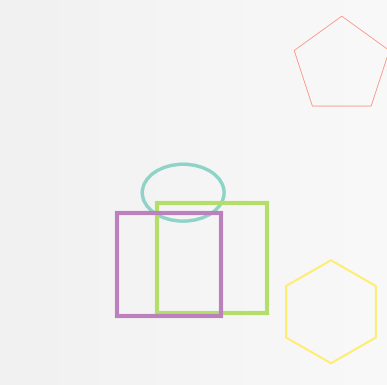[{"shape": "oval", "thickness": 2.5, "radius": 0.53, "center": [0.473, 0.5]}, {"shape": "pentagon", "thickness": 0.5, "radius": 0.65, "center": [0.882, 0.829]}, {"shape": "square", "thickness": 3, "radius": 0.71, "center": [0.548, 0.33]}, {"shape": "square", "thickness": 3, "radius": 0.67, "center": [0.436, 0.312]}, {"shape": "hexagon", "thickness": 1.5, "radius": 0.67, "center": [0.854, 0.19]}]